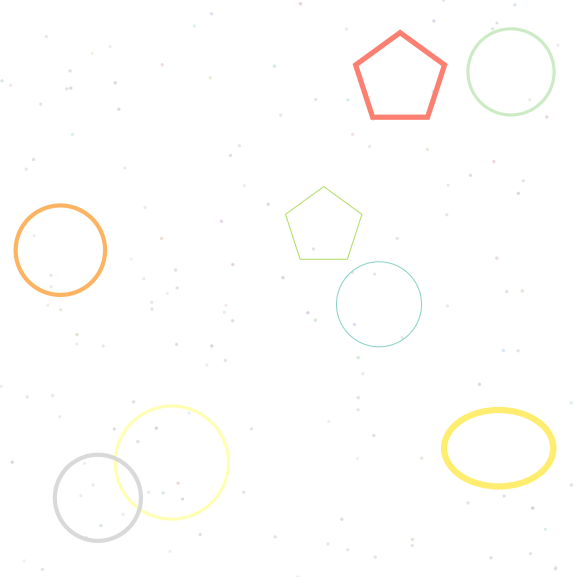[{"shape": "circle", "thickness": 0.5, "radius": 0.37, "center": [0.656, 0.472]}, {"shape": "circle", "thickness": 1.5, "radius": 0.49, "center": [0.298, 0.198]}, {"shape": "pentagon", "thickness": 2.5, "radius": 0.4, "center": [0.693, 0.862]}, {"shape": "circle", "thickness": 2, "radius": 0.39, "center": [0.105, 0.566]}, {"shape": "pentagon", "thickness": 0.5, "radius": 0.35, "center": [0.561, 0.607]}, {"shape": "circle", "thickness": 2, "radius": 0.37, "center": [0.17, 0.137]}, {"shape": "circle", "thickness": 1.5, "radius": 0.37, "center": [0.885, 0.875]}, {"shape": "oval", "thickness": 3, "radius": 0.47, "center": [0.864, 0.223]}]